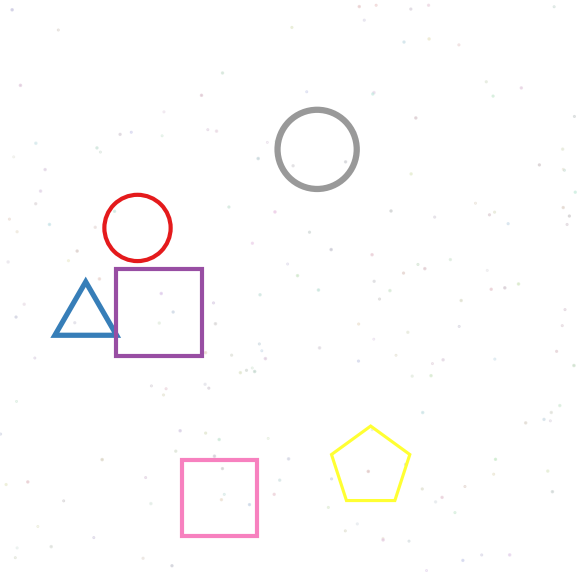[{"shape": "circle", "thickness": 2, "radius": 0.29, "center": [0.238, 0.604]}, {"shape": "triangle", "thickness": 2.5, "radius": 0.31, "center": [0.148, 0.449]}, {"shape": "square", "thickness": 2, "radius": 0.38, "center": [0.275, 0.457]}, {"shape": "pentagon", "thickness": 1.5, "radius": 0.36, "center": [0.642, 0.19]}, {"shape": "square", "thickness": 2, "radius": 0.33, "center": [0.38, 0.137]}, {"shape": "circle", "thickness": 3, "radius": 0.34, "center": [0.549, 0.74]}]